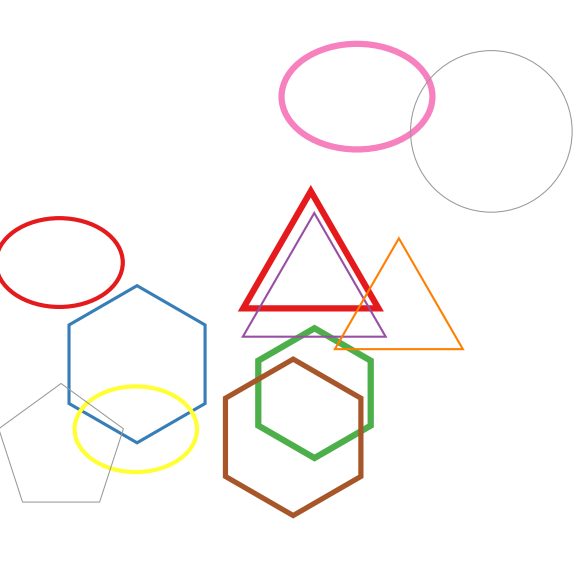[{"shape": "triangle", "thickness": 3, "radius": 0.68, "center": [0.538, 0.533]}, {"shape": "oval", "thickness": 2, "radius": 0.55, "center": [0.103, 0.545]}, {"shape": "hexagon", "thickness": 1.5, "radius": 0.68, "center": [0.237, 0.368]}, {"shape": "hexagon", "thickness": 3, "radius": 0.56, "center": [0.545, 0.318]}, {"shape": "triangle", "thickness": 1, "radius": 0.71, "center": [0.544, 0.488]}, {"shape": "triangle", "thickness": 1, "radius": 0.64, "center": [0.691, 0.458]}, {"shape": "oval", "thickness": 2, "radius": 0.53, "center": [0.235, 0.256]}, {"shape": "hexagon", "thickness": 2.5, "radius": 0.68, "center": [0.508, 0.242]}, {"shape": "oval", "thickness": 3, "radius": 0.65, "center": [0.618, 0.832]}, {"shape": "circle", "thickness": 0.5, "radius": 0.7, "center": [0.851, 0.772]}, {"shape": "pentagon", "thickness": 0.5, "radius": 0.57, "center": [0.106, 0.222]}]